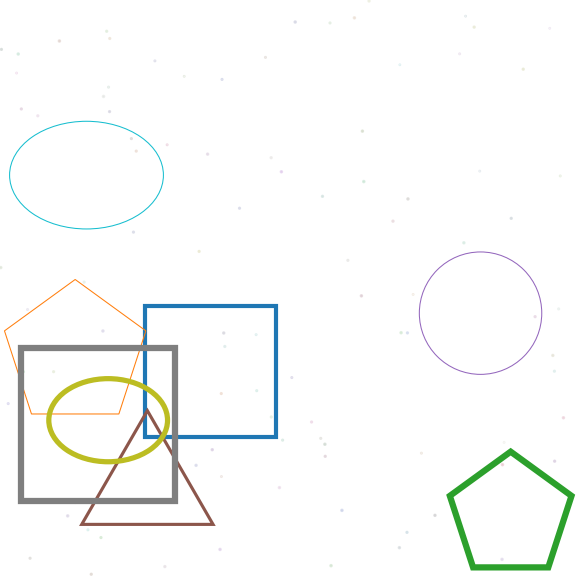[{"shape": "square", "thickness": 2, "radius": 0.57, "center": [0.365, 0.356]}, {"shape": "pentagon", "thickness": 0.5, "radius": 0.64, "center": [0.13, 0.386]}, {"shape": "pentagon", "thickness": 3, "radius": 0.55, "center": [0.884, 0.106]}, {"shape": "circle", "thickness": 0.5, "radius": 0.53, "center": [0.832, 0.457]}, {"shape": "triangle", "thickness": 1.5, "radius": 0.66, "center": [0.255, 0.157]}, {"shape": "square", "thickness": 3, "radius": 0.66, "center": [0.169, 0.264]}, {"shape": "oval", "thickness": 2.5, "radius": 0.51, "center": [0.187, 0.272]}, {"shape": "oval", "thickness": 0.5, "radius": 0.67, "center": [0.15, 0.696]}]